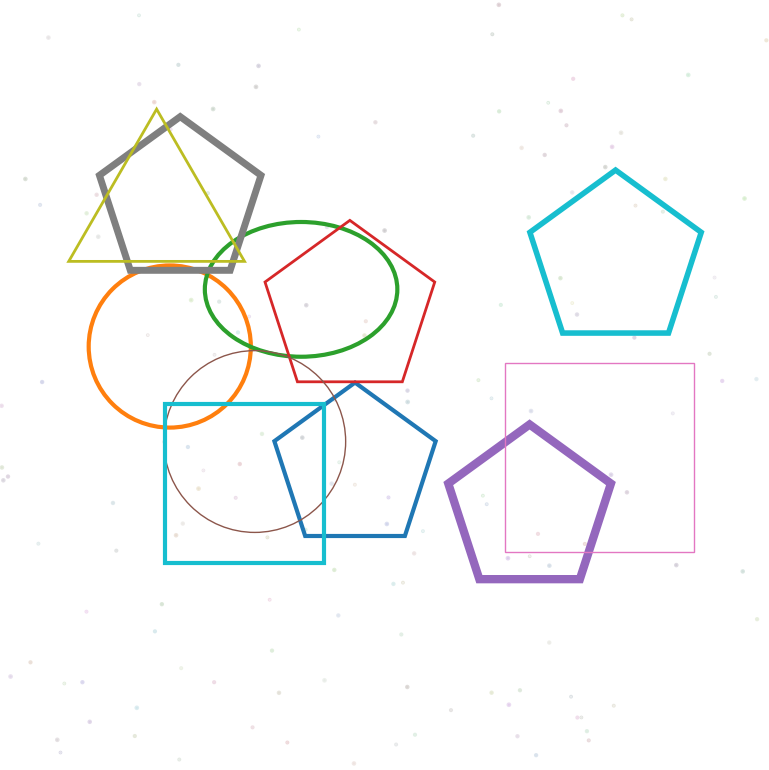[{"shape": "pentagon", "thickness": 1.5, "radius": 0.55, "center": [0.461, 0.393]}, {"shape": "circle", "thickness": 1.5, "radius": 0.53, "center": [0.22, 0.55]}, {"shape": "oval", "thickness": 1.5, "radius": 0.63, "center": [0.391, 0.624]}, {"shape": "pentagon", "thickness": 1, "radius": 0.58, "center": [0.454, 0.598]}, {"shape": "pentagon", "thickness": 3, "radius": 0.56, "center": [0.688, 0.338]}, {"shape": "circle", "thickness": 0.5, "radius": 0.59, "center": [0.331, 0.427]}, {"shape": "square", "thickness": 0.5, "radius": 0.61, "center": [0.778, 0.406]}, {"shape": "pentagon", "thickness": 2.5, "radius": 0.55, "center": [0.234, 0.738]}, {"shape": "triangle", "thickness": 1, "radius": 0.66, "center": [0.203, 0.726]}, {"shape": "square", "thickness": 1.5, "radius": 0.52, "center": [0.317, 0.372]}, {"shape": "pentagon", "thickness": 2, "radius": 0.58, "center": [0.799, 0.662]}]